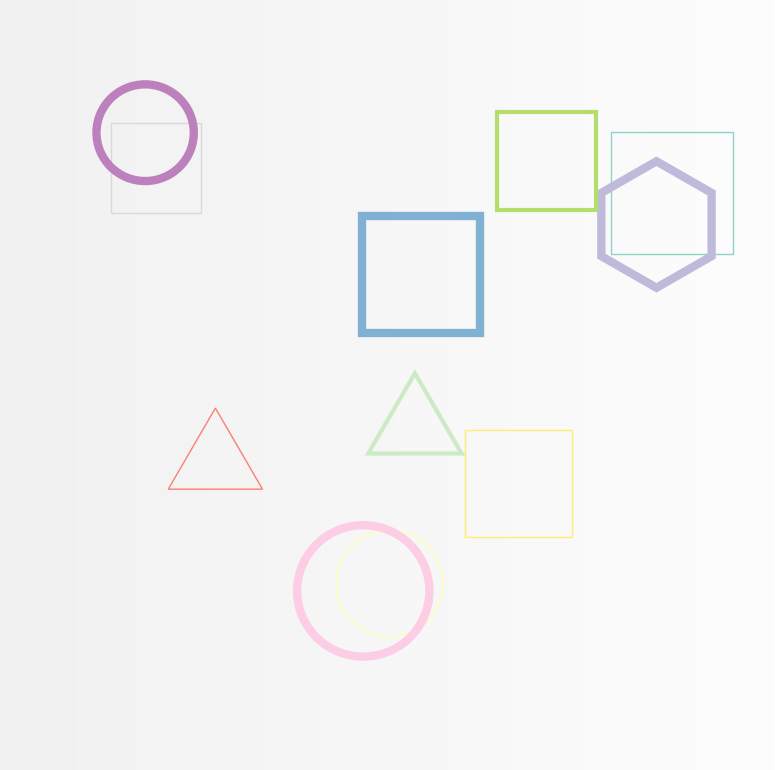[{"shape": "square", "thickness": 0.5, "radius": 0.4, "center": [0.867, 0.75]}, {"shape": "circle", "thickness": 0.5, "radius": 0.34, "center": [0.503, 0.242]}, {"shape": "hexagon", "thickness": 3, "radius": 0.41, "center": [0.847, 0.708]}, {"shape": "triangle", "thickness": 0.5, "radius": 0.35, "center": [0.278, 0.4]}, {"shape": "square", "thickness": 3, "radius": 0.38, "center": [0.543, 0.643]}, {"shape": "square", "thickness": 1.5, "radius": 0.32, "center": [0.705, 0.791]}, {"shape": "circle", "thickness": 3, "radius": 0.43, "center": [0.469, 0.233]}, {"shape": "square", "thickness": 0.5, "radius": 0.29, "center": [0.201, 0.782]}, {"shape": "circle", "thickness": 3, "radius": 0.31, "center": [0.187, 0.828]}, {"shape": "triangle", "thickness": 1.5, "radius": 0.35, "center": [0.535, 0.446]}, {"shape": "square", "thickness": 0.5, "radius": 0.35, "center": [0.669, 0.372]}]